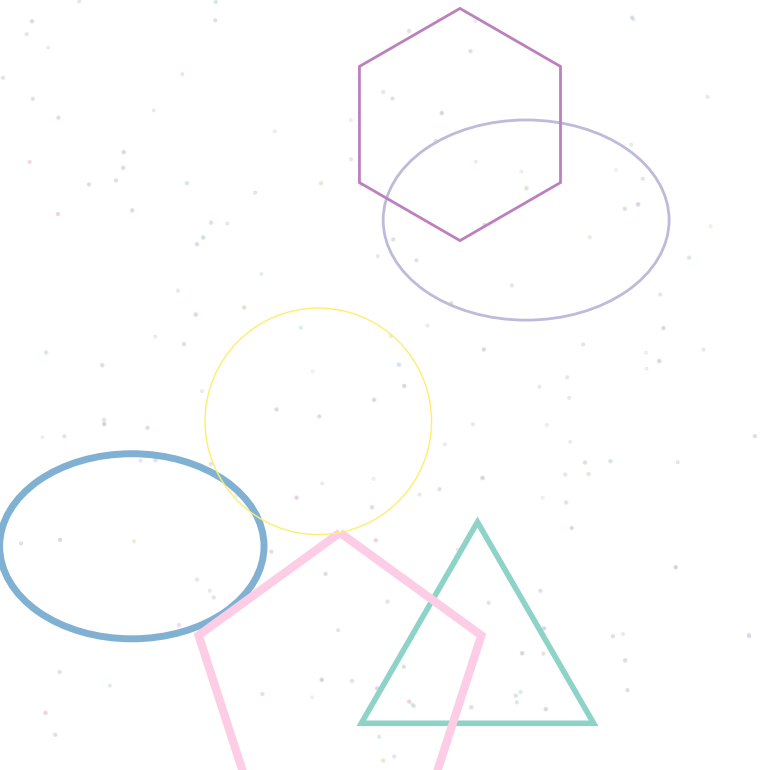[{"shape": "triangle", "thickness": 2, "radius": 0.87, "center": [0.62, 0.148]}, {"shape": "oval", "thickness": 1, "radius": 0.93, "center": [0.683, 0.714]}, {"shape": "oval", "thickness": 2.5, "radius": 0.86, "center": [0.171, 0.291]}, {"shape": "pentagon", "thickness": 3, "radius": 0.97, "center": [0.442, 0.115]}, {"shape": "hexagon", "thickness": 1, "radius": 0.75, "center": [0.597, 0.838]}, {"shape": "circle", "thickness": 0.5, "radius": 0.74, "center": [0.413, 0.453]}]